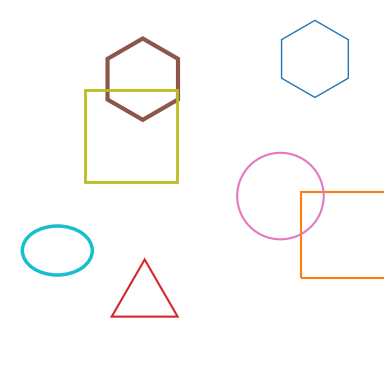[{"shape": "hexagon", "thickness": 1, "radius": 0.5, "center": [0.818, 0.847]}, {"shape": "square", "thickness": 1.5, "radius": 0.55, "center": [0.892, 0.39]}, {"shape": "triangle", "thickness": 1.5, "radius": 0.49, "center": [0.376, 0.227]}, {"shape": "hexagon", "thickness": 3, "radius": 0.53, "center": [0.371, 0.794]}, {"shape": "circle", "thickness": 1.5, "radius": 0.56, "center": [0.728, 0.491]}, {"shape": "square", "thickness": 2, "radius": 0.6, "center": [0.34, 0.646]}, {"shape": "oval", "thickness": 2.5, "radius": 0.45, "center": [0.149, 0.349]}]